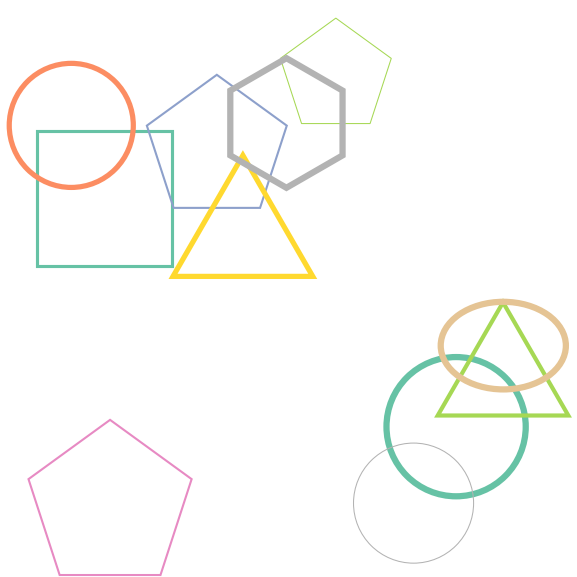[{"shape": "square", "thickness": 1.5, "radius": 0.58, "center": [0.18, 0.655]}, {"shape": "circle", "thickness": 3, "radius": 0.6, "center": [0.79, 0.26]}, {"shape": "circle", "thickness": 2.5, "radius": 0.54, "center": [0.123, 0.782]}, {"shape": "pentagon", "thickness": 1, "radius": 0.64, "center": [0.375, 0.742]}, {"shape": "pentagon", "thickness": 1, "radius": 0.74, "center": [0.191, 0.124]}, {"shape": "pentagon", "thickness": 0.5, "radius": 0.5, "center": [0.582, 0.867]}, {"shape": "triangle", "thickness": 2, "radius": 0.65, "center": [0.871, 0.345]}, {"shape": "triangle", "thickness": 2.5, "radius": 0.7, "center": [0.421, 0.59]}, {"shape": "oval", "thickness": 3, "radius": 0.54, "center": [0.872, 0.401]}, {"shape": "hexagon", "thickness": 3, "radius": 0.56, "center": [0.496, 0.786]}, {"shape": "circle", "thickness": 0.5, "radius": 0.52, "center": [0.716, 0.128]}]